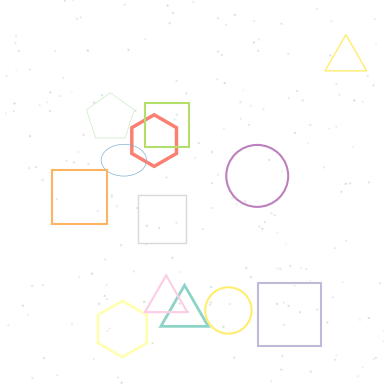[{"shape": "triangle", "thickness": 2, "radius": 0.36, "center": [0.479, 0.188]}, {"shape": "hexagon", "thickness": 2, "radius": 0.36, "center": [0.318, 0.145]}, {"shape": "square", "thickness": 1.5, "radius": 0.41, "center": [0.752, 0.182]}, {"shape": "hexagon", "thickness": 2.5, "radius": 0.33, "center": [0.4, 0.635]}, {"shape": "oval", "thickness": 0.5, "radius": 0.29, "center": [0.322, 0.584]}, {"shape": "square", "thickness": 1.5, "radius": 0.35, "center": [0.206, 0.489]}, {"shape": "square", "thickness": 1.5, "radius": 0.29, "center": [0.434, 0.676]}, {"shape": "triangle", "thickness": 1.5, "radius": 0.32, "center": [0.431, 0.221]}, {"shape": "square", "thickness": 1, "radius": 0.31, "center": [0.421, 0.431]}, {"shape": "circle", "thickness": 1.5, "radius": 0.4, "center": [0.668, 0.543]}, {"shape": "pentagon", "thickness": 0.5, "radius": 0.33, "center": [0.287, 0.694]}, {"shape": "circle", "thickness": 1.5, "radius": 0.3, "center": [0.593, 0.194]}, {"shape": "triangle", "thickness": 1, "radius": 0.31, "center": [0.898, 0.847]}]